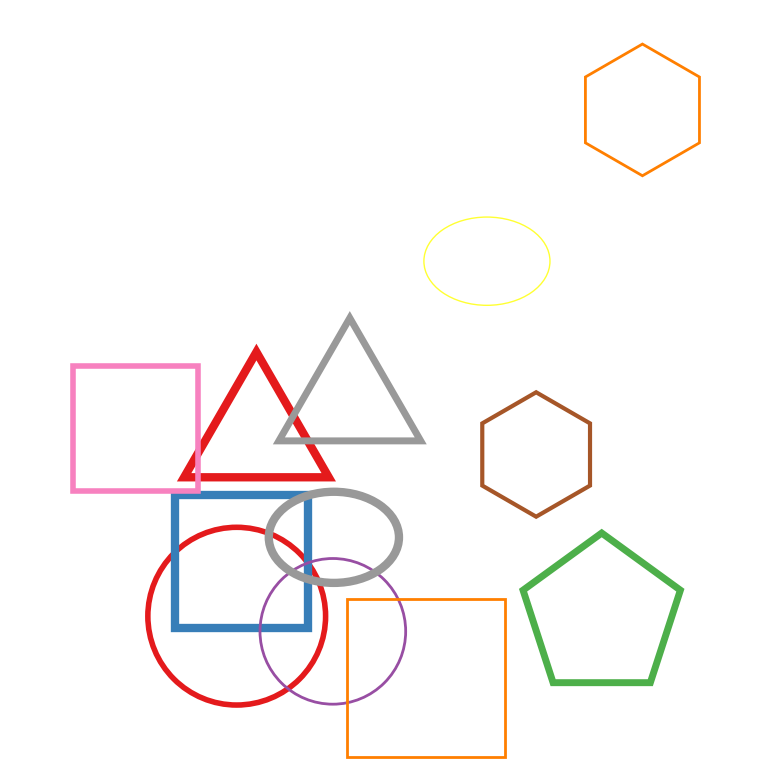[{"shape": "circle", "thickness": 2, "radius": 0.58, "center": [0.307, 0.2]}, {"shape": "triangle", "thickness": 3, "radius": 0.54, "center": [0.333, 0.434]}, {"shape": "square", "thickness": 3, "radius": 0.43, "center": [0.314, 0.271]}, {"shape": "pentagon", "thickness": 2.5, "radius": 0.54, "center": [0.781, 0.2]}, {"shape": "circle", "thickness": 1, "radius": 0.47, "center": [0.432, 0.18]}, {"shape": "square", "thickness": 1, "radius": 0.51, "center": [0.553, 0.119]}, {"shape": "hexagon", "thickness": 1, "radius": 0.43, "center": [0.834, 0.857]}, {"shape": "oval", "thickness": 0.5, "radius": 0.41, "center": [0.632, 0.661]}, {"shape": "hexagon", "thickness": 1.5, "radius": 0.4, "center": [0.696, 0.41]}, {"shape": "square", "thickness": 2, "radius": 0.41, "center": [0.176, 0.444]}, {"shape": "triangle", "thickness": 2.5, "radius": 0.53, "center": [0.454, 0.481]}, {"shape": "oval", "thickness": 3, "radius": 0.42, "center": [0.434, 0.302]}]